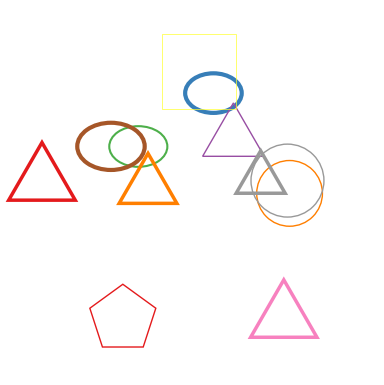[{"shape": "pentagon", "thickness": 1, "radius": 0.45, "center": [0.319, 0.172]}, {"shape": "triangle", "thickness": 2.5, "radius": 0.5, "center": [0.109, 0.53]}, {"shape": "oval", "thickness": 3, "radius": 0.37, "center": [0.554, 0.758]}, {"shape": "oval", "thickness": 1.5, "radius": 0.38, "center": [0.359, 0.619]}, {"shape": "triangle", "thickness": 1, "radius": 0.46, "center": [0.606, 0.64]}, {"shape": "triangle", "thickness": 2.5, "radius": 0.43, "center": [0.384, 0.515]}, {"shape": "circle", "thickness": 1, "radius": 0.43, "center": [0.752, 0.498]}, {"shape": "square", "thickness": 0.5, "radius": 0.48, "center": [0.517, 0.814]}, {"shape": "oval", "thickness": 3, "radius": 0.44, "center": [0.288, 0.62]}, {"shape": "triangle", "thickness": 2.5, "radius": 0.5, "center": [0.737, 0.174]}, {"shape": "triangle", "thickness": 2.5, "radius": 0.37, "center": [0.677, 0.535]}, {"shape": "circle", "thickness": 1, "radius": 0.47, "center": [0.747, 0.531]}]